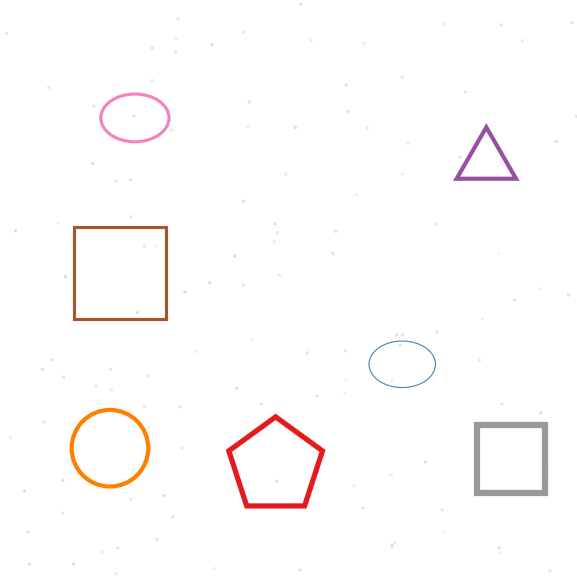[{"shape": "pentagon", "thickness": 2.5, "radius": 0.43, "center": [0.477, 0.192]}, {"shape": "oval", "thickness": 0.5, "radius": 0.29, "center": [0.697, 0.368]}, {"shape": "triangle", "thickness": 2, "radius": 0.3, "center": [0.842, 0.719]}, {"shape": "circle", "thickness": 2, "radius": 0.33, "center": [0.19, 0.223]}, {"shape": "square", "thickness": 1.5, "radius": 0.4, "center": [0.207, 0.526]}, {"shape": "oval", "thickness": 1.5, "radius": 0.3, "center": [0.234, 0.795]}, {"shape": "square", "thickness": 3, "radius": 0.29, "center": [0.885, 0.205]}]